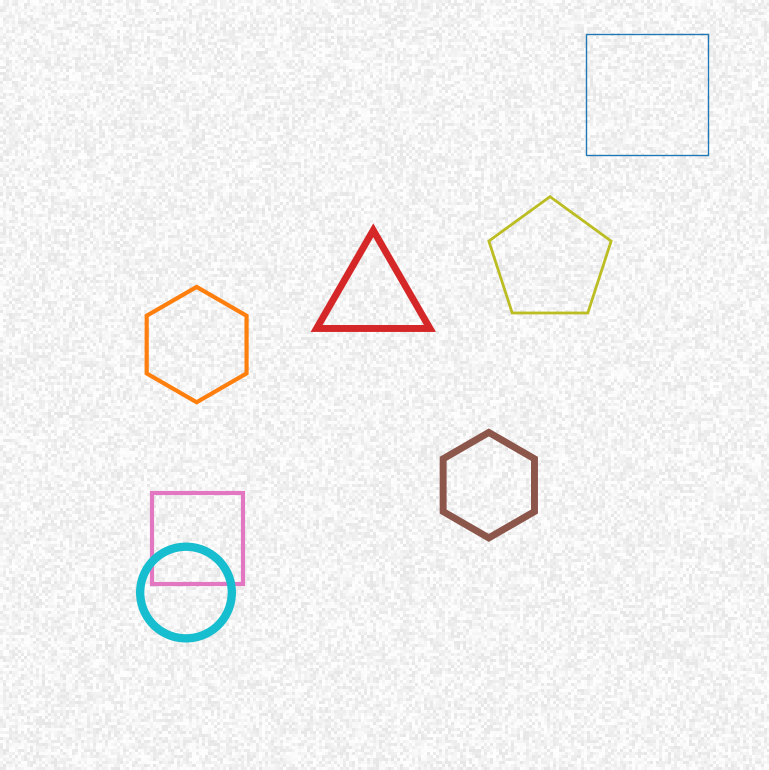[{"shape": "square", "thickness": 0.5, "radius": 0.39, "center": [0.84, 0.877]}, {"shape": "hexagon", "thickness": 1.5, "radius": 0.37, "center": [0.255, 0.552]}, {"shape": "triangle", "thickness": 2.5, "radius": 0.43, "center": [0.485, 0.616]}, {"shape": "hexagon", "thickness": 2.5, "radius": 0.34, "center": [0.635, 0.37]}, {"shape": "square", "thickness": 1.5, "radius": 0.29, "center": [0.256, 0.3]}, {"shape": "pentagon", "thickness": 1, "radius": 0.42, "center": [0.714, 0.661]}, {"shape": "circle", "thickness": 3, "radius": 0.3, "center": [0.242, 0.23]}]